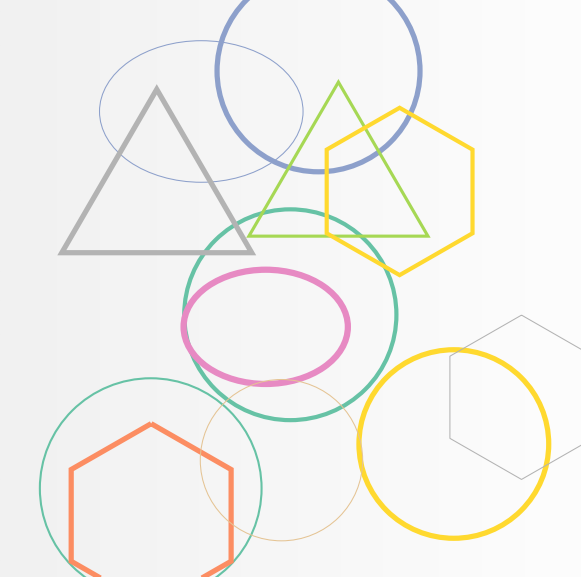[{"shape": "circle", "thickness": 2, "radius": 0.91, "center": [0.499, 0.454]}, {"shape": "circle", "thickness": 1, "radius": 0.95, "center": [0.259, 0.153]}, {"shape": "hexagon", "thickness": 2.5, "radius": 0.79, "center": [0.26, 0.107]}, {"shape": "oval", "thickness": 0.5, "radius": 0.88, "center": [0.346, 0.806]}, {"shape": "circle", "thickness": 2.5, "radius": 0.87, "center": [0.548, 0.876]}, {"shape": "oval", "thickness": 3, "radius": 0.71, "center": [0.457, 0.433]}, {"shape": "triangle", "thickness": 1.5, "radius": 0.89, "center": [0.582, 0.679]}, {"shape": "circle", "thickness": 2.5, "radius": 0.82, "center": [0.781, 0.23]}, {"shape": "hexagon", "thickness": 2, "radius": 0.72, "center": [0.688, 0.668]}, {"shape": "circle", "thickness": 0.5, "radius": 0.7, "center": [0.484, 0.202]}, {"shape": "hexagon", "thickness": 0.5, "radius": 0.71, "center": [0.897, 0.311]}, {"shape": "triangle", "thickness": 2.5, "radius": 0.94, "center": [0.27, 0.656]}]